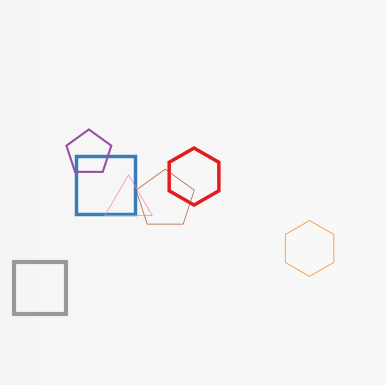[{"shape": "hexagon", "thickness": 2.5, "radius": 0.37, "center": [0.501, 0.541]}, {"shape": "square", "thickness": 2.5, "radius": 0.38, "center": [0.272, 0.519]}, {"shape": "pentagon", "thickness": 1.5, "radius": 0.3, "center": [0.229, 0.603]}, {"shape": "hexagon", "thickness": 0.5, "radius": 0.36, "center": [0.799, 0.355]}, {"shape": "pentagon", "thickness": 0.5, "radius": 0.39, "center": [0.426, 0.482]}, {"shape": "triangle", "thickness": 0.5, "radius": 0.35, "center": [0.332, 0.475]}, {"shape": "square", "thickness": 3, "radius": 0.34, "center": [0.103, 0.252]}]